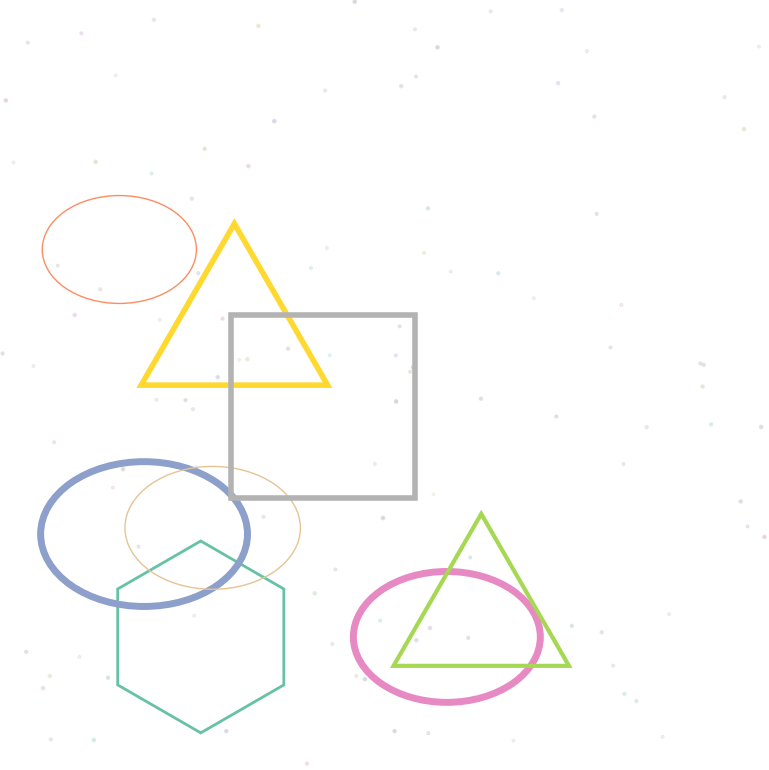[{"shape": "hexagon", "thickness": 1, "radius": 0.62, "center": [0.261, 0.173]}, {"shape": "oval", "thickness": 0.5, "radius": 0.5, "center": [0.155, 0.676]}, {"shape": "oval", "thickness": 2.5, "radius": 0.67, "center": [0.187, 0.306]}, {"shape": "oval", "thickness": 2.5, "radius": 0.61, "center": [0.58, 0.173]}, {"shape": "triangle", "thickness": 1.5, "radius": 0.66, "center": [0.625, 0.201]}, {"shape": "triangle", "thickness": 2, "radius": 0.7, "center": [0.304, 0.57]}, {"shape": "oval", "thickness": 0.5, "radius": 0.57, "center": [0.276, 0.314]}, {"shape": "square", "thickness": 2, "radius": 0.59, "center": [0.419, 0.472]}]